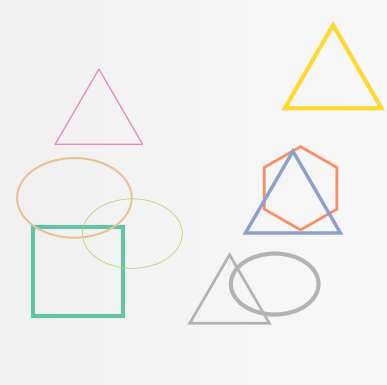[{"shape": "square", "thickness": 3, "radius": 0.58, "center": [0.202, 0.295]}, {"shape": "hexagon", "thickness": 2, "radius": 0.54, "center": [0.776, 0.511]}, {"shape": "triangle", "thickness": 2.5, "radius": 0.71, "center": [0.756, 0.466]}, {"shape": "triangle", "thickness": 1, "radius": 0.65, "center": [0.255, 0.69]}, {"shape": "oval", "thickness": 0.5, "radius": 0.64, "center": [0.341, 0.393]}, {"shape": "triangle", "thickness": 3, "radius": 0.72, "center": [0.86, 0.791]}, {"shape": "oval", "thickness": 1.5, "radius": 0.74, "center": [0.192, 0.486]}, {"shape": "triangle", "thickness": 2, "radius": 0.59, "center": [0.592, 0.22]}, {"shape": "oval", "thickness": 3, "radius": 0.57, "center": [0.709, 0.262]}]